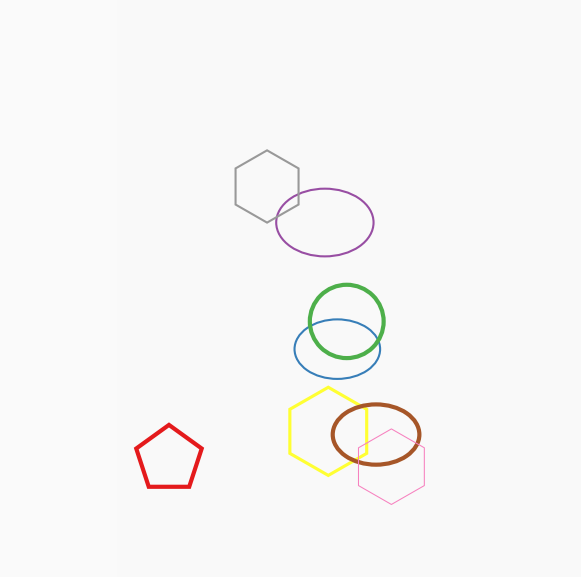[{"shape": "pentagon", "thickness": 2, "radius": 0.3, "center": [0.291, 0.204]}, {"shape": "oval", "thickness": 1, "radius": 0.37, "center": [0.58, 0.395]}, {"shape": "circle", "thickness": 2, "radius": 0.32, "center": [0.597, 0.443]}, {"shape": "oval", "thickness": 1, "radius": 0.42, "center": [0.559, 0.614]}, {"shape": "hexagon", "thickness": 1.5, "radius": 0.38, "center": [0.565, 0.252]}, {"shape": "oval", "thickness": 2, "radius": 0.37, "center": [0.647, 0.247]}, {"shape": "hexagon", "thickness": 0.5, "radius": 0.33, "center": [0.673, 0.191]}, {"shape": "hexagon", "thickness": 1, "radius": 0.31, "center": [0.459, 0.676]}]